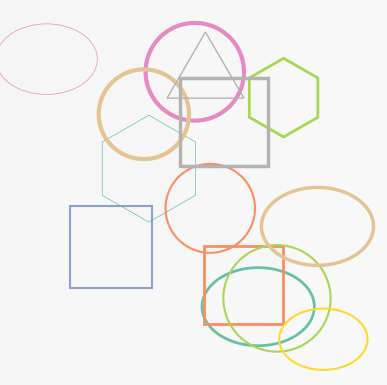[{"shape": "oval", "thickness": 2, "radius": 0.72, "center": [0.666, 0.203]}, {"shape": "hexagon", "thickness": 0.5, "radius": 0.69, "center": [0.384, 0.562]}, {"shape": "square", "thickness": 2, "radius": 0.51, "center": [0.628, 0.261]}, {"shape": "circle", "thickness": 1.5, "radius": 0.58, "center": [0.543, 0.459]}, {"shape": "square", "thickness": 1.5, "radius": 0.53, "center": [0.286, 0.359]}, {"shape": "circle", "thickness": 3, "radius": 0.63, "center": [0.503, 0.814]}, {"shape": "oval", "thickness": 0.5, "radius": 0.65, "center": [0.12, 0.846]}, {"shape": "circle", "thickness": 1.5, "radius": 0.69, "center": [0.715, 0.225]}, {"shape": "hexagon", "thickness": 2, "radius": 0.51, "center": [0.732, 0.746]}, {"shape": "oval", "thickness": 1.5, "radius": 0.57, "center": [0.834, 0.119]}, {"shape": "oval", "thickness": 2.5, "radius": 0.72, "center": [0.819, 0.412]}, {"shape": "circle", "thickness": 3, "radius": 0.58, "center": [0.371, 0.703]}, {"shape": "triangle", "thickness": 1, "radius": 0.57, "center": [0.53, 0.802]}, {"shape": "square", "thickness": 2.5, "radius": 0.57, "center": [0.577, 0.684]}]